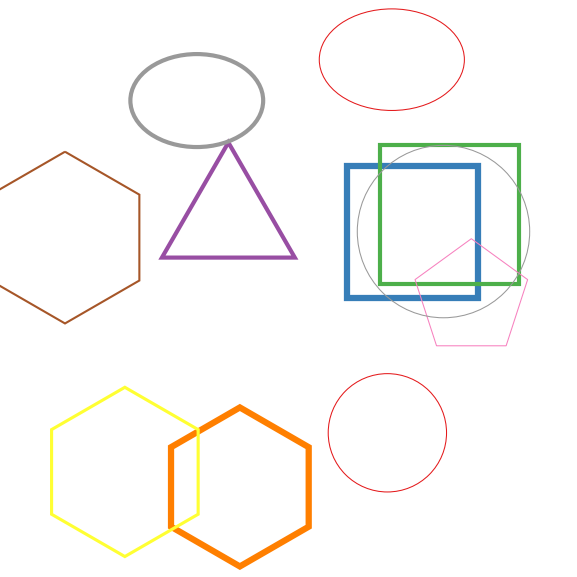[{"shape": "circle", "thickness": 0.5, "radius": 0.51, "center": [0.671, 0.25]}, {"shape": "oval", "thickness": 0.5, "radius": 0.63, "center": [0.678, 0.896]}, {"shape": "square", "thickness": 3, "radius": 0.57, "center": [0.714, 0.597]}, {"shape": "square", "thickness": 2, "radius": 0.6, "center": [0.779, 0.628]}, {"shape": "triangle", "thickness": 2, "radius": 0.66, "center": [0.395, 0.62]}, {"shape": "hexagon", "thickness": 3, "radius": 0.69, "center": [0.415, 0.156]}, {"shape": "hexagon", "thickness": 1.5, "radius": 0.73, "center": [0.216, 0.182]}, {"shape": "hexagon", "thickness": 1, "radius": 0.74, "center": [0.113, 0.588]}, {"shape": "pentagon", "thickness": 0.5, "radius": 0.51, "center": [0.816, 0.483]}, {"shape": "oval", "thickness": 2, "radius": 0.57, "center": [0.341, 0.825]}, {"shape": "circle", "thickness": 0.5, "radius": 0.75, "center": [0.768, 0.598]}]